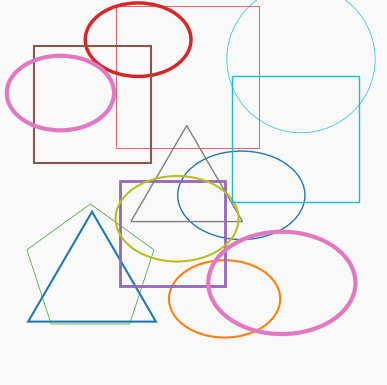[{"shape": "triangle", "thickness": 1.5, "radius": 0.95, "center": [0.238, 0.26]}, {"shape": "oval", "thickness": 1, "radius": 0.82, "center": [0.623, 0.493]}, {"shape": "oval", "thickness": 1.5, "radius": 0.72, "center": [0.58, 0.224]}, {"shape": "pentagon", "thickness": 0.5, "radius": 0.86, "center": [0.233, 0.298]}, {"shape": "oval", "thickness": 2.5, "radius": 0.68, "center": [0.356, 0.897]}, {"shape": "square", "thickness": 0.5, "radius": 0.92, "center": [0.483, 0.799]}, {"shape": "square", "thickness": 2, "radius": 0.68, "center": [0.445, 0.393]}, {"shape": "square", "thickness": 1.5, "radius": 0.76, "center": [0.239, 0.728]}, {"shape": "oval", "thickness": 3, "radius": 0.95, "center": [0.727, 0.265]}, {"shape": "oval", "thickness": 3, "radius": 0.69, "center": [0.156, 0.758]}, {"shape": "triangle", "thickness": 1, "radius": 0.83, "center": [0.482, 0.508]}, {"shape": "oval", "thickness": 1.5, "radius": 0.79, "center": [0.457, 0.432]}, {"shape": "square", "thickness": 1, "radius": 0.82, "center": [0.763, 0.638]}, {"shape": "circle", "thickness": 0.5, "radius": 0.96, "center": [0.777, 0.846]}]